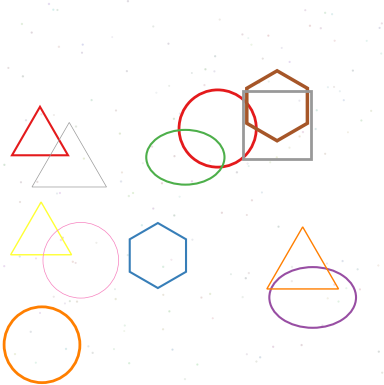[{"shape": "circle", "thickness": 2, "radius": 0.5, "center": [0.565, 0.666]}, {"shape": "triangle", "thickness": 1.5, "radius": 0.42, "center": [0.104, 0.639]}, {"shape": "hexagon", "thickness": 1.5, "radius": 0.42, "center": [0.41, 0.336]}, {"shape": "oval", "thickness": 1.5, "radius": 0.51, "center": [0.481, 0.592]}, {"shape": "oval", "thickness": 1.5, "radius": 0.56, "center": [0.812, 0.227]}, {"shape": "circle", "thickness": 2, "radius": 0.49, "center": [0.109, 0.105]}, {"shape": "triangle", "thickness": 1, "radius": 0.54, "center": [0.786, 0.303]}, {"shape": "triangle", "thickness": 1, "radius": 0.46, "center": [0.107, 0.384]}, {"shape": "hexagon", "thickness": 2.5, "radius": 0.45, "center": [0.72, 0.725]}, {"shape": "circle", "thickness": 0.5, "radius": 0.49, "center": [0.21, 0.324]}, {"shape": "square", "thickness": 2, "radius": 0.44, "center": [0.719, 0.676]}, {"shape": "triangle", "thickness": 0.5, "radius": 0.56, "center": [0.18, 0.57]}]